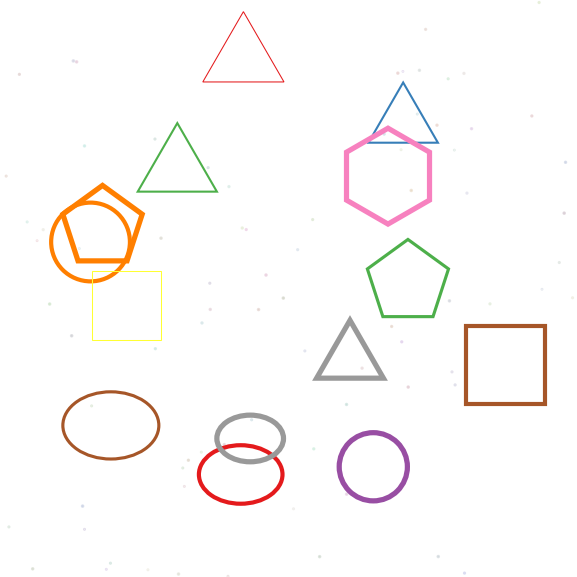[{"shape": "triangle", "thickness": 0.5, "radius": 0.41, "center": [0.421, 0.898]}, {"shape": "oval", "thickness": 2, "radius": 0.36, "center": [0.417, 0.178]}, {"shape": "triangle", "thickness": 1, "radius": 0.35, "center": [0.698, 0.787]}, {"shape": "pentagon", "thickness": 1.5, "radius": 0.37, "center": [0.706, 0.511]}, {"shape": "triangle", "thickness": 1, "radius": 0.4, "center": [0.307, 0.707]}, {"shape": "circle", "thickness": 2.5, "radius": 0.3, "center": [0.646, 0.191]}, {"shape": "pentagon", "thickness": 2.5, "radius": 0.36, "center": [0.178, 0.606]}, {"shape": "circle", "thickness": 2, "radius": 0.34, "center": [0.157, 0.58]}, {"shape": "square", "thickness": 0.5, "radius": 0.3, "center": [0.218, 0.47]}, {"shape": "oval", "thickness": 1.5, "radius": 0.42, "center": [0.192, 0.262]}, {"shape": "square", "thickness": 2, "radius": 0.34, "center": [0.875, 0.367]}, {"shape": "hexagon", "thickness": 2.5, "radius": 0.41, "center": [0.672, 0.694]}, {"shape": "triangle", "thickness": 2.5, "radius": 0.33, "center": [0.606, 0.378]}, {"shape": "oval", "thickness": 2.5, "radius": 0.29, "center": [0.433, 0.24]}]